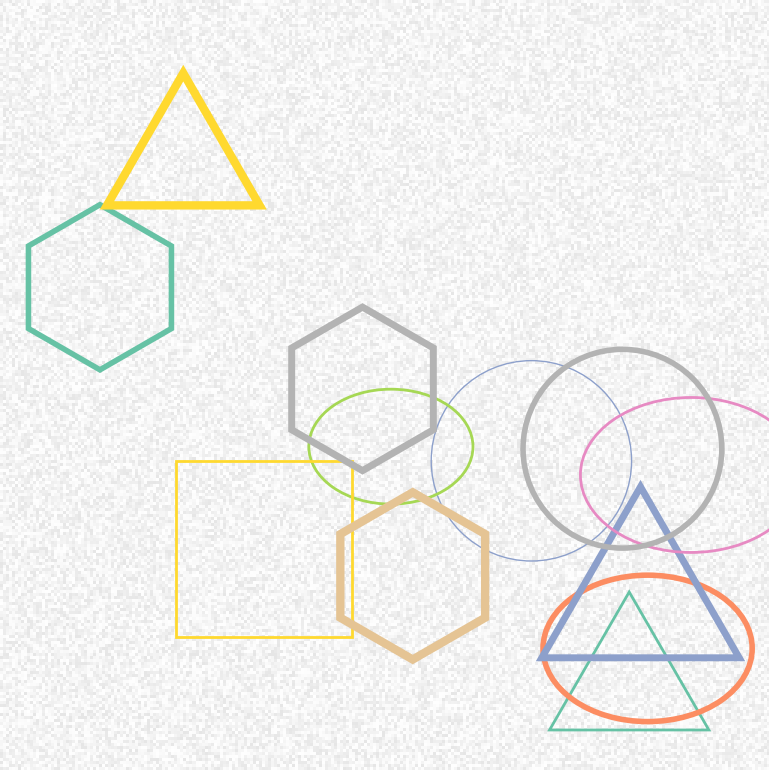[{"shape": "hexagon", "thickness": 2, "radius": 0.54, "center": [0.13, 0.627]}, {"shape": "triangle", "thickness": 1, "radius": 0.6, "center": [0.817, 0.112]}, {"shape": "oval", "thickness": 2, "radius": 0.68, "center": [0.841, 0.158]}, {"shape": "triangle", "thickness": 2.5, "radius": 0.74, "center": [0.832, 0.22]}, {"shape": "circle", "thickness": 0.5, "radius": 0.65, "center": [0.69, 0.402]}, {"shape": "oval", "thickness": 1, "radius": 0.72, "center": [0.898, 0.383]}, {"shape": "oval", "thickness": 1, "radius": 0.53, "center": [0.508, 0.42]}, {"shape": "triangle", "thickness": 3, "radius": 0.57, "center": [0.238, 0.791]}, {"shape": "square", "thickness": 1, "radius": 0.57, "center": [0.342, 0.287]}, {"shape": "hexagon", "thickness": 3, "radius": 0.54, "center": [0.536, 0.252]}, {"shape": "circle", "thickness": 2, "radius": 0.65, "center": [0.808, 0.417]}, {"shape": "hexagon", "thickness": 2.5, "radius": 0.53, "center": [0.471, 0.495]}]